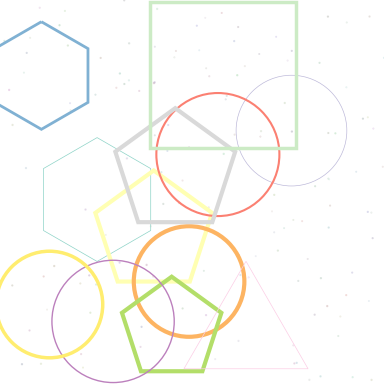[{"shape": "hexagon", "thickness": 0.5, "radius": 0.8, "center": [0.252, 0.482]}, {"shape": "pentagon", "thickness": 3, "radius": 0.8, "center": [0.399, 0.398]}, {"shape": "circle", "thickness": 0.5, "radius": 0.72, "center": [0.757, 0.661]}, {"shape": "circle", "thickness": 1.5, "radius": 0.8, "center": [0.566, 0.599]}, {"shape": "hexagon", "thickness": 2, "radius": 0.7, "center": [0.108, 0.804]}, {"shape": "circle", "thickness": 3, "radius": 0.72, "center": [0.491, 0.269]}, {"shape": "pentagon", "thickness": 3, "radius": 0.68, "center": [0.446, 0.146]}, {"shape": "triangle", "thickness": 0.5, "radius": 0.93, "center": [0.639, 0.135]}, {"shape": "pentagon", "thickness": 3, "radius": 0.82, "center": [0.455, 0.555]}, {"shape": "circle", "thickness": 1, "radius": 0.79, "center": [0.294, 0.165]}, {"shape": "square", "thickness": 2.5, "radius": 0.95, "center": [0.579, 0.806]}, {"shape": "circle", "thickness": 2.5, "radius": 0.69, "center": [0.128, 0.209]}]